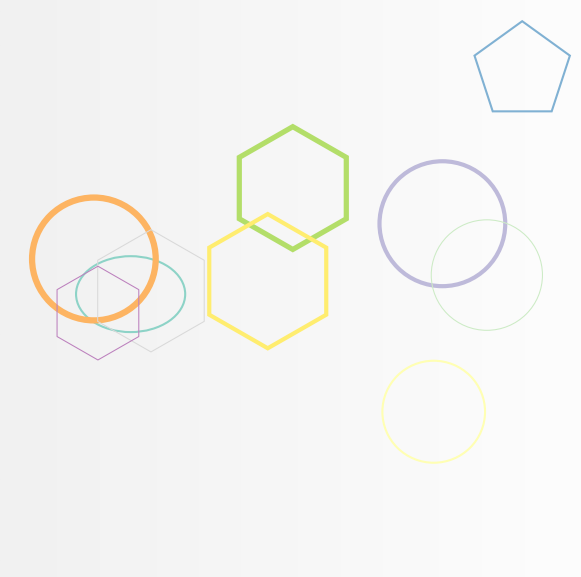[{"shape": "oval", "thickness": 1, "radius": 0.47, "center": [0.225, 0.49]}, {"shape": "circle", "thickness": 1, "radius": 0.44, "center": [0.746, 0.286]}, {"shape": "circle", "thickness": 2, "radius": 0.54, "center": [0.761, 0.612]}, {"shape": "pentagon", "thickness": 1, "radius": 0.43, "center": [0.898, 0.876]}, {"shape": "circle", "thickness": 3, "radius": 0.53, "center": [0.162, 0.551]}, {"shape": "hexagon", "thickness": 2.5, "radius": 0.53, "center": [0.504, 0.673]}, {"shape": "hexagon", "thickness": 0.5, "radius": 0.53, "center": [0.26, 0.496]}, {"shape": "hexagon", "thickness": 0.5, "radius": 0.41, "center": [0.168, 0.457]}, {"shape": "circle", "thickness": 0.5, "radius": 0.48, "center": [0.838, 0.523]}, {"shape": "hexagon", "thickness": 2, "radius": 0.58, "center": [0.461, 0.512]}]